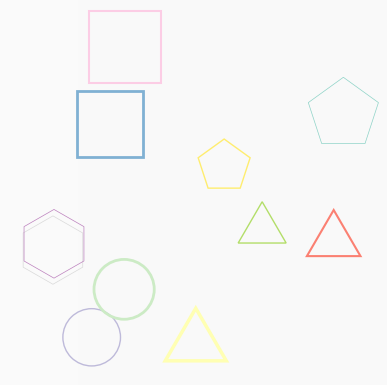[{"shape": "pentagon", "thickness": 0.5, "radius": 0.48, "center": [0.886, 0.704]}, {"shape": "triangle", "thickness": 2.5, "radius": 0.45, "center": [0.505, 0.108]}, {"shape": "circle", "thickness": 1, "radius": 0.37, "center": [0.237, 0.124]}, {"shape": "triangle", "thickness": 1.5, "radius": 0.4, "center": [0.861, 0.375]}, {"shape": "square", "thickness": 2, "radius": 0.42, "center": [0.283, 0.678]}, {"shape": "triangle", "thickness": 1, "radius": 0.36, "center": [0.677, 0.404]}, {"shape": "square", "thickness": 1.5, "radius": 0.47, "center": [0.323, 0.879]}, {"shape": "hexagon", "thickness": 0.5, "radius": 0.44, "center": [0.137, 0.35]}, {"shape": "hexagon", "thickness": 0.5, "radius": 0.45, "center": [0.139, 0.367]}, {"shape": "circle", "thickness": 2, "radius": 0.39, "center": [0.32, 0.248]}, {"shape": "pentagon", "thickness": 1, "radius": 0.35, "center": [0.578, 0.568]}]